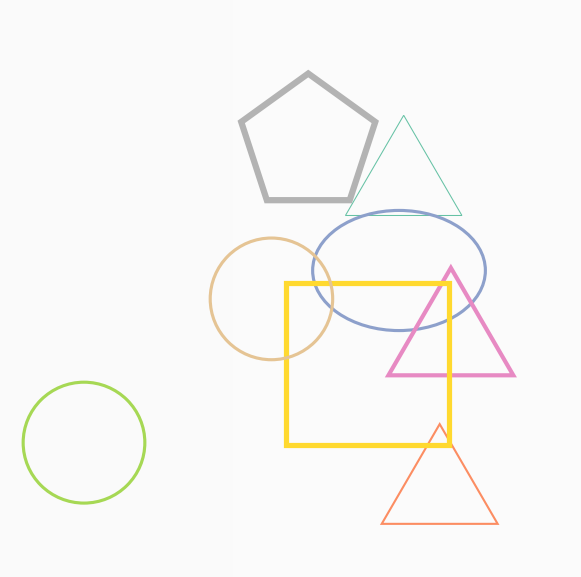[{"shape": "triangle", "thickness": 0.5, "radius": 0.58, "center": [0.695, 0.684]}, {"shape": "triangle", "thickness": 1, "radius": 0.58, "center": [0.756, 0.15]}, {"shape": "oval", "thickness": 1.5, "radius": 0.74, "center": [0.686, 0.531]}, {"shape": "triangle", "thickness": 2, "radius": 0.62, "center": [0.776, 0.411]}, {"shape": "circle", "thickness": 1.5, "radius": 0.52, "center": [0.145, 0.233]}, {"shape": "square", "thickness": 2.5, "radius": 0.7, "center": [0.632, 0.368]}, {"shape": "circle", "thickness": 1.5, "radius": 0.53, "center": [0.467, 0.482]}, {"shape": "pentagon", "thickness": 3, "radius": 0.61, "center": [0.53, 0.751]}]